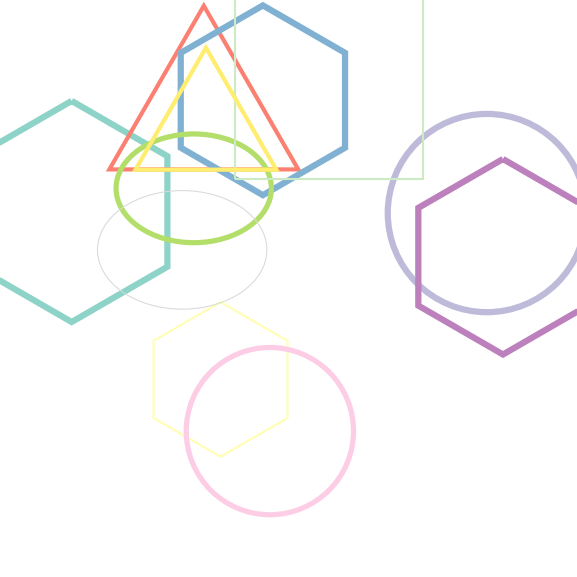[{"shape": "hexagon", "thickness": 3, "radius": 0.96, "center": [0.124, 0.633]}, {"shape": "hexagon", "thickness": 1, "radius": 0.67, "center": [0.382, 0.342]}, {"shape": "circle", "thickness": 3, "radius": 0.86, "center": [0.843, 0.63]}, {"shape": "triangle", "thickness": 2, "radius": 0.94, "center": [0.353, 0.8]}, {"shape": "hexagon", "thickness": 3, "radius": 0.82, "center": [0.455, 0.825]}, {"shape": "oval", "thickness": 2.5, "radius": 0.67, "center": [0.335, 0.673]}, {"shape": "circle", "thickness": 2.5, "radius": 0.72, "center": [0.467, 0.253]}, {"shape": "oval", "thickness": 0.5, "radius": 0.73, "center": [0.315, 0.566]}, {"shape": "hexagon", "thickness": 3, "radius": 0.85, "center": [0.871, 0.555]}, {"shape": "square", "thickness": 1, "radius": 0.81, "center": [0.57, 0.851]}, {"shape": "triangle", "thickness": 2, "radius": 0.7, "center": [0.357, 0.776]}]